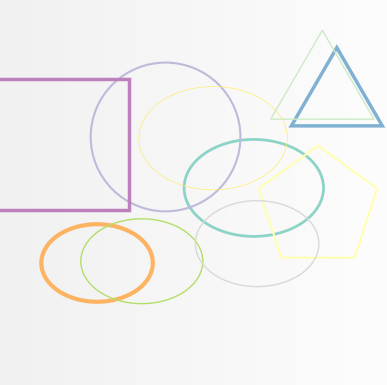[{"shape": "oval", "thickness": 2, "radius": 0.9, "center": [0.655, 0.512]}, {"shape": "pentagon", "thickness": 1.5, "radius": 0.8, "center": [0.821, 0.461]}, {"shape": "circle", "thickness": 1.5, "radius": 0.97, "center": [0.427, 0.644]}, {"shape": "triangle", "thickness": 2.5, "radius": 0.68, "center": [0.869, 0.741]}, {"shape": "oval", "thickness": 3, "radius": 0.72, "center": [0.251, 0.317]}, {"shape": "oval", "thickness": 1, "radius": 0.79, "center": [0.366, 0.321]}, {"shape": "oval", "thickness": 1, "radius": 0.8, "center": [0.663, 0.367]}, {"shape": "square", "thickness": 2.5, "radius": 0.85, "center": [0.162, 0.625]}, {"shape": "triangle", "thickness": 1, "radius": 0.77, "center": [0.832, 0.767]}, {"shape": "oval", "thickness": 0.5, "radius": 0.96, "center": [0.55, 0.641]}]